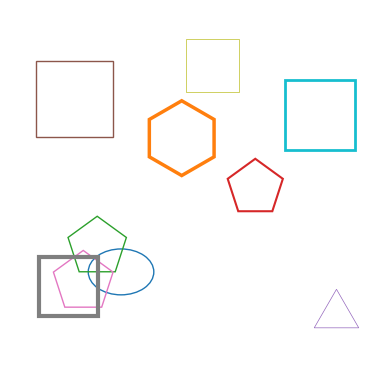[{"shape": "oval", "thickness": 1, "radius": 0.43, "center": [0.314, 0.294]}, {"shape": "hexagon", "thickness": 2.5, "radius": 0.49, "center": [0.472, 0.641]}, {"shape": "pentagon", "thickness": 1, "radius": 0.4, "center": [0.252, 0.359]}, {"shape": "pentagon", "thickness": 1.5, "radius": 0.38, "center": [0.663, 0.512]}, {"shape": "triangle", "thickness": 0.5, "radius": 0.33, "center": [0.874, 0.182]}, {"shape": "square", "thickness": 1, "radius": 0.5, "center": [0.193, 0.743]}, {"shape": "pentagon", "thickness": 1, "radius": 0.41, "center": [0.216, 0.268]}, {"shape": "square", "thickness": 3, "radius": 0.38, "center": [0.178, 0.256]}, {"shape": "square", "thickness": 0.5, "radius": 0.34, "center": [0.553, 0.829]}, {"shape": "square", "thickness": 2, "radius": 0.46, "center": [0.831, 0.702]}]